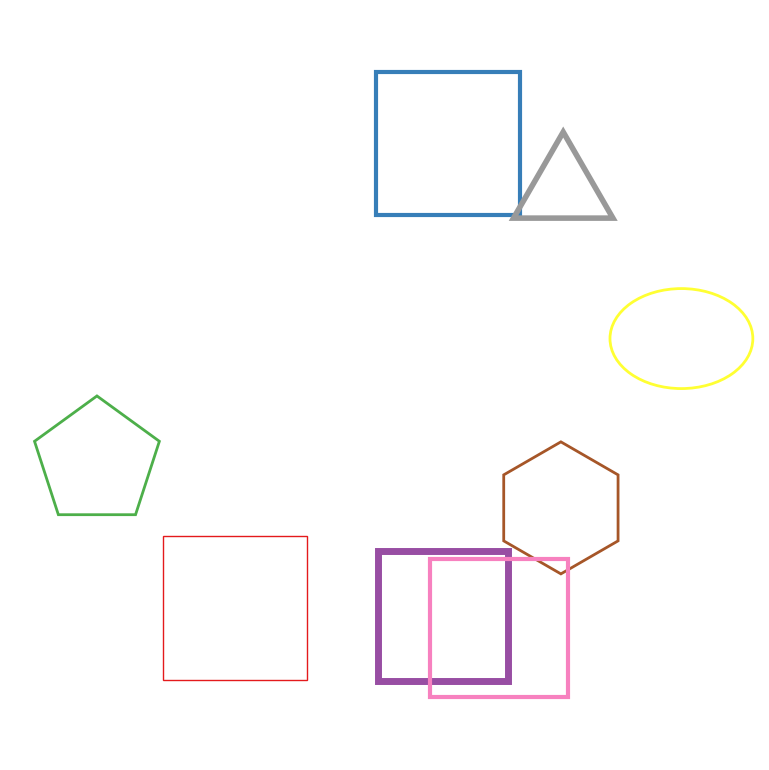[{"shape": "square", "thickness": 0.5, "radius": 0.47, "center": [0.305, 0.21]}, {"shape": "square", "thickness": 1.5, "radius": 0.47, "center": [0.582, 0.813]}, {"shape": "pentagon", "thickness": 1, "radius": 0.43, "center": [0.126, 0.401]}, {"shape": "square", "thickness": 2.5, "radius": 0.42, "center": [0.576, 0.2]}, {"shape": "oval", "thickness": 1, "radius": 0.46, "center": [0.885, 0.56]}, {"shape": "hexagon", "thickness": 1, "radius": 0.43, "center": [0.728, 0.34]}, {"shape": "square", "thickness": 1.5, "radius": 0.45, "center": [0.648, 0.185]}, {"shape": "triangle", "thickness": 2, "radius": 0.37, "center": [0.731, 0.754]}]